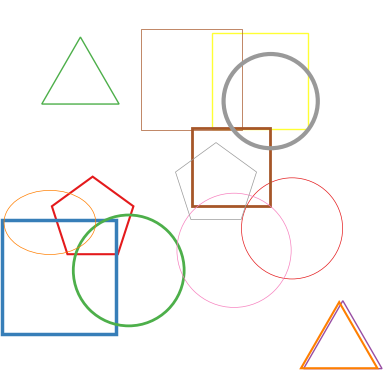[{"shape": "circle", "thickness": 0.5, "radius": 0.66, "center": [0.759, 0.407]}, {"shape": "pentagon", "thickness": 1.5, "radius": 0.56, "center": [0.241, 0.43]}, {"shape": "square", "thickness": 2.5, "radius": 0.74, "center": [0.153, 0.28]}, {"shape": "triangle", "thickness": 1, "radius": 0.58, "center": [0.209, 0.788]}, {"shape": "circle", "thickness": 2, "radius": 0.72, "center": [0.334, 0.298]}, {"shape": "triangle", "thickness": 1, "radius": 0.59, "center": [0.89, 0.101]}, {"shape": "oval", "thickness": 0.5, "radius": 0.6, "center": [0.13, 0.422]}, {"shape": "triangle", "thickness": 1.5, "radius": 0.57, "center": [0.881, 0.101]}, {"shape": "square", "thickness": 1, "radius": 0.62, "center": [0.676, 0.789]}, {"shape": "square", "thickness": 2, "radius": 0.51, "center": [0.599, 0.566]}, {"shape": "square", "thickness": 0.5, "radius": 0.66, "center": [0.497, 0.794]}, {"shape": "circle", "thickness": 0.5, "radius": 0.74, "center": [0.608, 0.35]}, {"shape": "circle", "thickness": 3, "radius": 0.61, "center": [0.703, 0.737]}, {"shape": "pentagon", "thickness": 0.5, "radius": 0.55, "center": [0.561, 0.519]}]